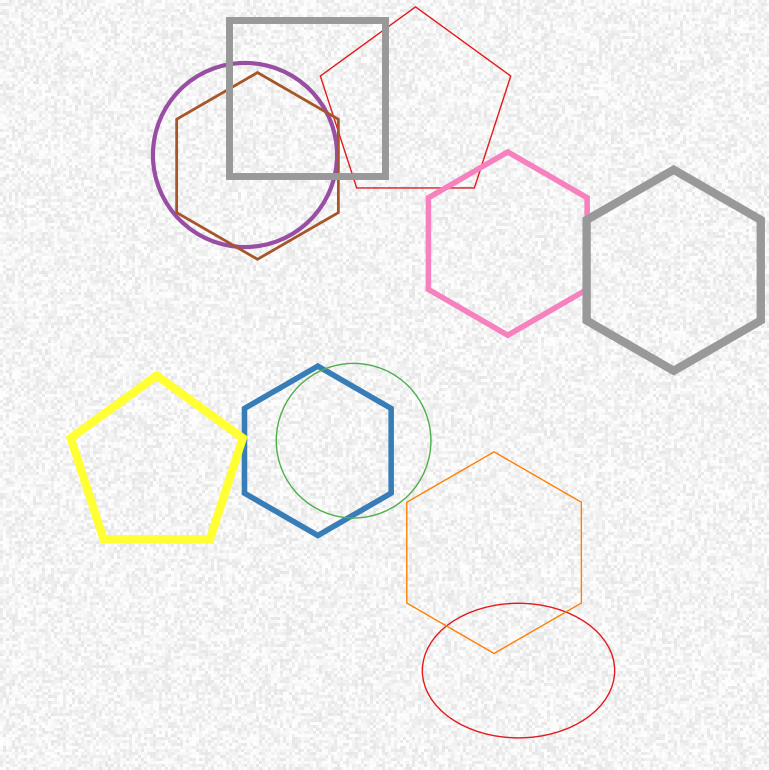[{"shape": "oval", "thickness": 0.5, "radius": 0.62, "center": [0.673, 0.129]}, {"shape": "pentagon", "thickness": 0.5, "radius": 0.65, "center": [0.54, 0.861]}, {"shape": "hexagon", "thickness": 2, "radius": 0.55, "center": [0.413, 0.415]}, {"shape": "circle", "thickness": 0.5, "radius": 0.5, "center": [0.459, 0.428]}, {"shape": "circle", "thickness": 1.5, "radius": 0.6, "center": [0.318, 0.799]}, {"shape": "hexagon", "thickness": 0.5, "radius": 0.65, "center": [0.642, 0.282]}, {"shape": "pentagon", "thickness": 3, "radius": 0.59, "center": [0.204, 0.395]}, {"shape": "hexagon", "thickness": 1, "radius": 0.61, "center": [0.334, 0.785]}, {"shape": "hexagon", "thickness": 2, "radius": 0.6, "center": [0.659, 0.684]}, {"shape": "square", "thickness": 2.5, "radius": 0.51, "center": [0.398, 0.872]}, {"shape": "hexagon", "thickness": 3, "radius": 0.65, "center": [0.875, 0.649]}]